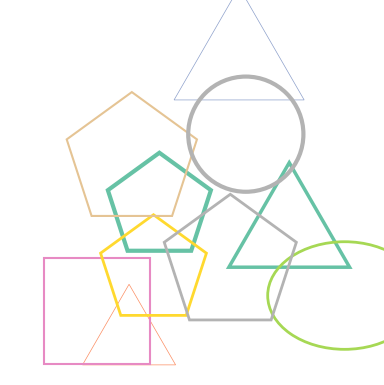[{"shape": "pentagon", "thickness": 3, "radius": 0.7, "center": [0.414, 0.463]}, {"shape": "triangle", "thickness": 2.5, "radius": 0.91, "center": [0.751, 0.396]}, {"shape": "triangle", "thickness": 0.5, "radius": 0.7, "center": [0.335, 0.122]}, {"shape": "triangle", "thickness": 0.5, "radius": 0.98, "center": [0.621, 0.838]}, {"shape": "square", "thickness": 1.5, "radius": 0.69, "center": [0.252, 0.192]}, {"shape": "oval", "thickness": 2, "radius": 1.0, "center": [0.895, 0.232]}, {"shape": "pentagon", "thickness": 2, "radius": 0.72, "center": [0.399, 0.298]}, {"shape": "pentagon", "thickness": 1.5, "radius": 0.89, "center": [0.342, 0.583]}, {"shape": "circle", "thickness": 3, "radius": 0.75, "center": [0.638, 0.652]}, {"shape": "pentagon", "thickness": 2, "radius": 0.9, "center": [0.598, 0.315]}]